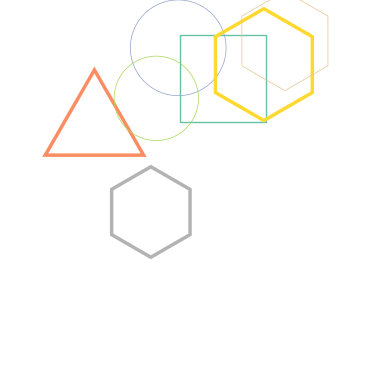[{"shape": "square", "thickness": 1, "radius": 0.56, "center": [0.579, 0.796]}, {"shape": "triangle", "thickness": 2.5, "radius": 0.74, "center": [0.245, 0.671]}, {"shape": "circle", "thickness": 0.5, "radius": 0.62, "center": [0.463, 0.876]}, {"shape": "circle", "thickness": 0.5, "radius": 0.55, "center": [0.406, 0.745]}, {"shape": "hexagon", "thickness": 2.5, "radius": 0.73, "center": [0.685, 0.832]}, {"shape": "hexagon", "thickness": 0.5, "radius": 0.65, "center": [0.74, 0.894]}, {"shape": "hexagon", "thickness": 2.5, "radius": 0.59, "center": [0.392, 0.449]}]